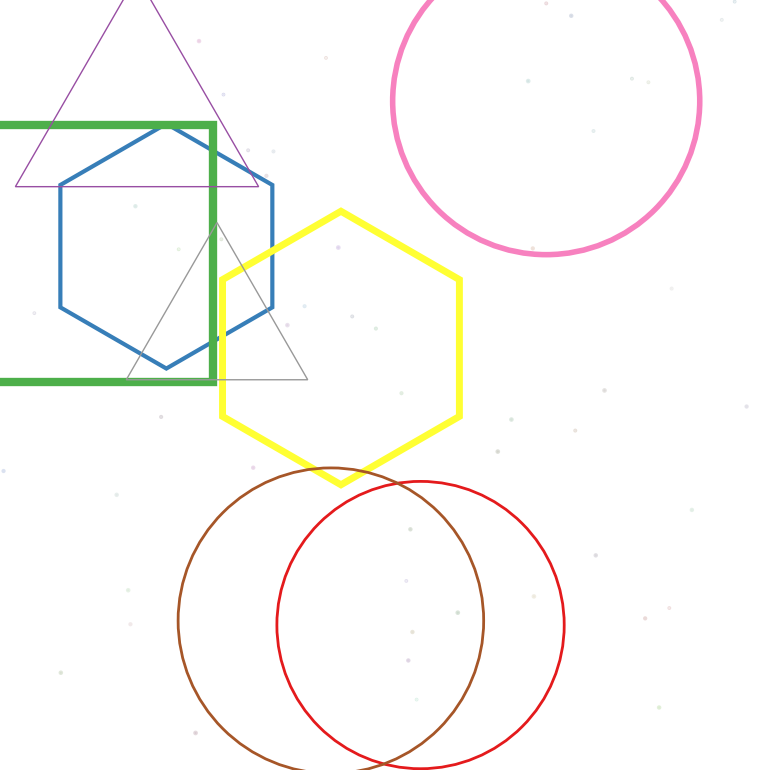[{"shape": "circle", "thickness": 1, "radius": 0.93, "center": [0.546, 0.188]}, {"shape": "hexagon", "thickness": 1.5, "radius": 0.79, "center": [0.216, 0.68]}, {"shape": "square", "thickness": 3, "radius": 0.84, "center": [0.11, 0.671]}, {"shape": "triangle", "thickness": 0.5, "radius": 0.91, "center": [0.178, 0.849]}, {"shape": "hexagon", "thickness": 2.5, "radius": 0.89, "center": [0.443, 0.548]}, {"shape": "circle", "thickness": 1, "radius": 0.99, "center": [0.43, 0.194]}, {"shape": "circle", "thickness": 2, "radius": 1.0, "center": [0.709, 0.869]}, {"shape": "triangle", "thickness": 0.5, "radius": 0.68, "center": [0.282, 0.575]}]